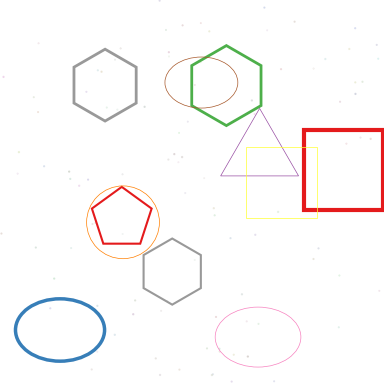[{"shape": "pentagon", "thickness": 1.5, "radius": 0.41, "center": [0.316, 0.433]}, {"shape": "square", "thickness": 3, "radius": 0.51, "center": [0.893, 0.559]}, {"shape": "oval", "thickness": 2.5, "radius": 0.58, "center": [0.156, 0.143]}, {"shape": "hexagon", "thickness": 2, "radius": 0.52, "center": [0.588, 0.778]}, {"shape": "triangle", "thickness": 0.5, "radius": 0.58, "center": [0.674, 0.602]}, {"shape": "circle", "thickness": 0.5, "radius": 0.47, "center": [0.32, 0.423]}, {"shape": "square", "thickness": 0.5, "radius": 0.46, "center": [0.732, 0.525]}, {"shape": "oval", "thickness": 0.5, "radius": 0.47, "center": [0.523, 0.786]}, {"shape": "oval", "thickness": 0.5, "radius": 0.56, "center": [0.67, 0.124]}, {"shape": "hexagon", "thickness": 1.5, "radius": 0.43, "center": [0.447, 0.295]}, {"shape": "hexagon", "thickness": 2, "radius": 0.47, "center": [0.273, 0.779]}]